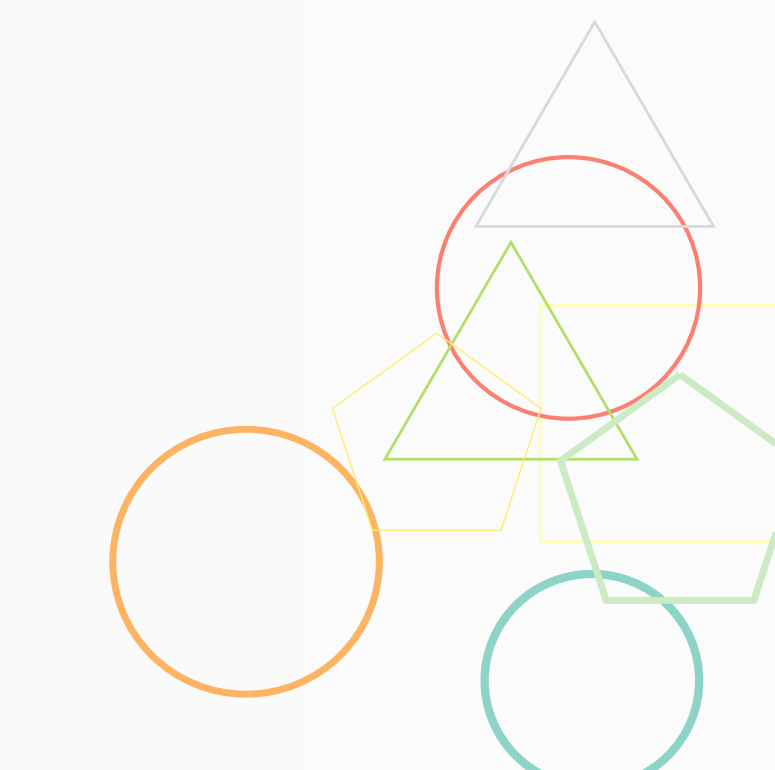[{"shape": "circle", "thickness": 3, "radius": 0.69, "center": [0.764, 0.116]}, {"shape": "square", "thickness": 1, "radius": 0.76, "center": [0.85, 0.451]}, {"shape": "circle", "thickness": 1.5, "radius": 0.85, "center": [0.734, 0.626]}, {"shape": "circle", "thickness": 2.5, "radius": 0.86, "center": [0.318, 0.27]}, {"shape": "triangle", "thickness": 1, "radius": 0.94, "center": [0.659, 0.498]}, {"shape": "triangle", "thickness": 1, "radius": 0.89, "center": [0.767, 0.794]}, {"shape": "pentagon", "thickness": 2.5, "radius": 0.81, "center": [0.877, 0.351]}, {"shape": "pentagon", "thickness": 0.5, "radius": 0.71, "center": [0.564, 0.426]}]